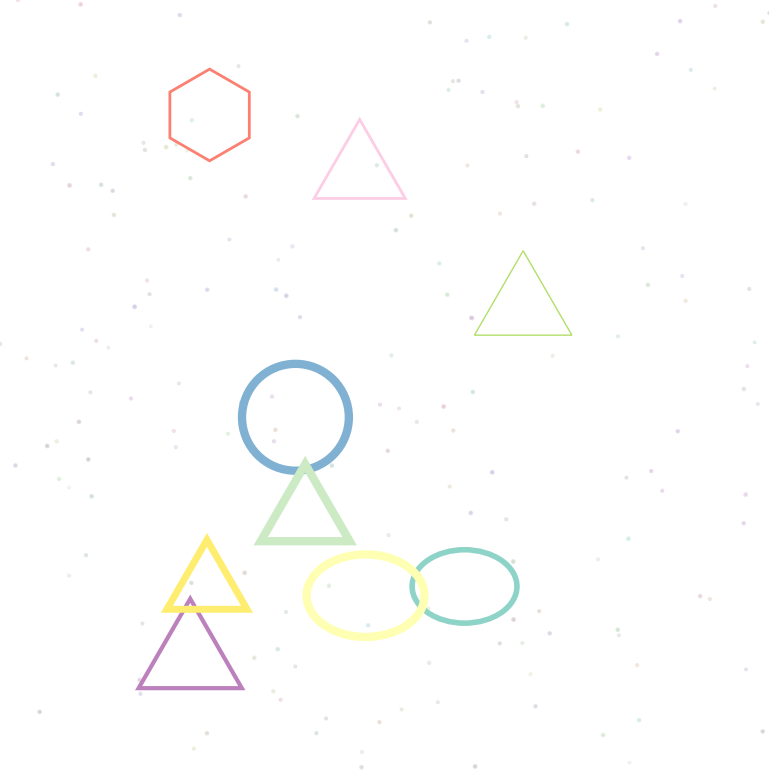[{"shape": "oval", "thickness": 2, "radius": 0.34, "center": [0.603, 0.238]}, {"shape": "oval", "thickness": 3, "radius": 0.38, "center": [0.475, 0.226]}, {"shape": "hexagon", "thickness": 1, "radius": 0.3, "center": [0.272, 0.851]}, {"shape": "circle", "thickness": 3, "radius": 0.35, "center": [0.384, 0.458]}, {"shape": "triangle", "thickness": 0.5, "radius": 0.37, "center": [0.679, 0.601]}, {"shape": "triangle", "thickness": 1, "radius": 0.34, "center": [0.467, 0.776]}, {"shape": "triangle", "thickness": 1.5, "radius": 0.39, "center": [0.247, 0.145]}, {"shape": "triangle", "thickness": 3, "radius": 0.33, "center": [0.396, 0.33]}, {"shape": "triangle", "thickness": 2.5, "radius": 0.3, "center": [0.269, 0.239]}]